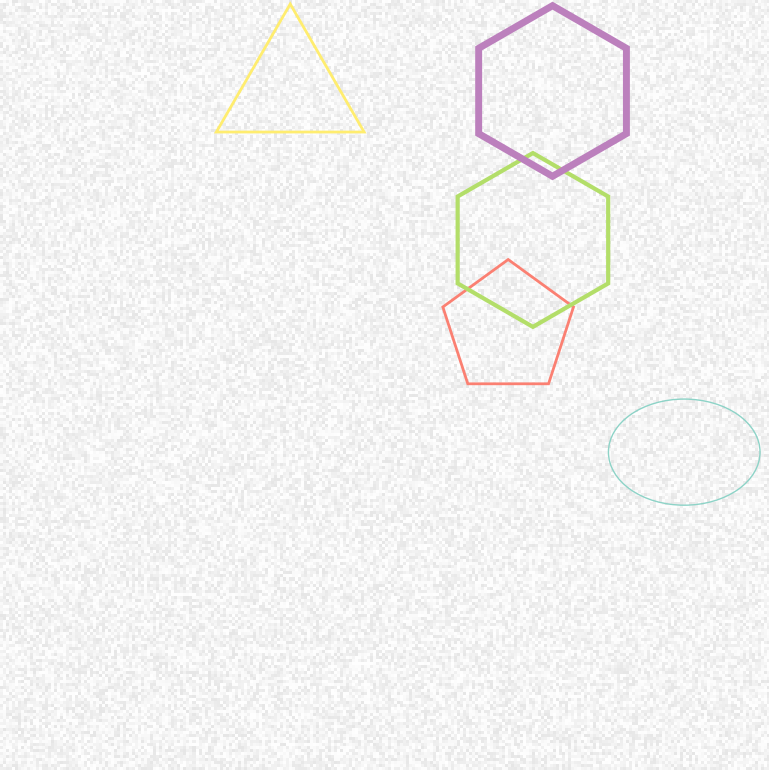[{"shape": "oval", "thickness": 0.5, "radius": 0.49, "center": [0.889, 0.413]}, {"shape": "pentagon", "thickness": 1, "radius": 0.45, "center": [0.66, 0.574]}, {"shape": "hexagon", "thickness": 1.5, "radius": 0.56, "center": [0.692, 0.688]}, {"shape": "hexagon", "thickness": 2.5, "radius": 0.55, "center": [0.718, 0.882]}, {"shape": "triangle", "thickness": 1, "radius": 0.55, "center": [0.377, 0.884]}]